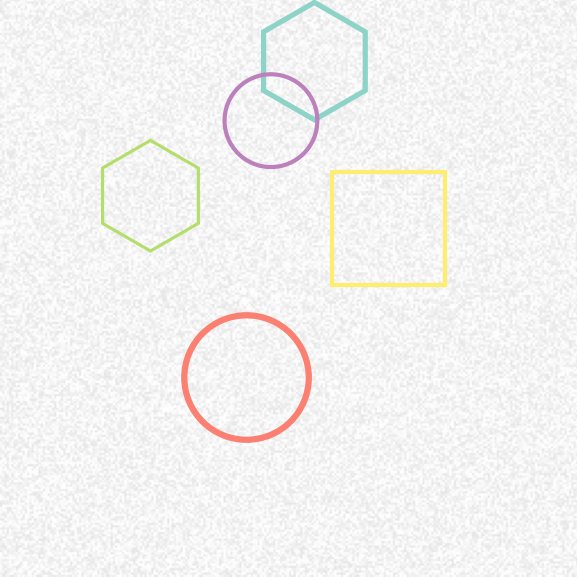[{"shape": "hexagon", "thickness": 2.5, "radius": 0.51, "center": [0.544, 0.893]}, {"shape": "circle", "thickness": 3, "radius": 0.54, "center": [0.427, 0.345]}, {"shape": "hexagon", "thickness": 1.5, "radius": 0.48, "center": [0.261, 0.66]}, {"shape": "circle", "thickness": 2, "radius": 0.4, "center": [0.469, 0.79]}, {"shape": "square", "thickness": 2, "radius": 0.49, "center": [0.673, 0.604]}]